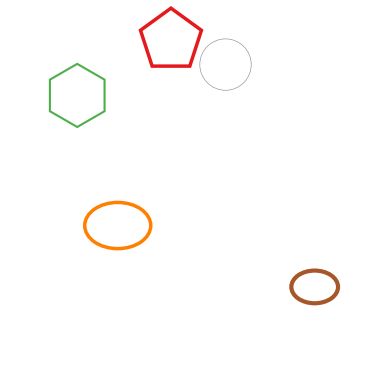[{"shape": "pentagon", "thickness": 2.5, "radius": 0.42, "center": [0.444, 0.896]}, {"shape": "hexagon", "thickness": 1.5, "radius": 0.41, "center": [0.201, 0.752]}, {"shape": "oval", "thickness": 2.5, "radius": 0.43, "center": [0.306, 0.414]}, {"shape": "oval", "thickness": 3, "radius": 0.3, "center": [0.817, 0.255]}, {"shape": "circle", "thickness": 0.5, "radius": 0.33, "center": [0.586, 0.832]}]